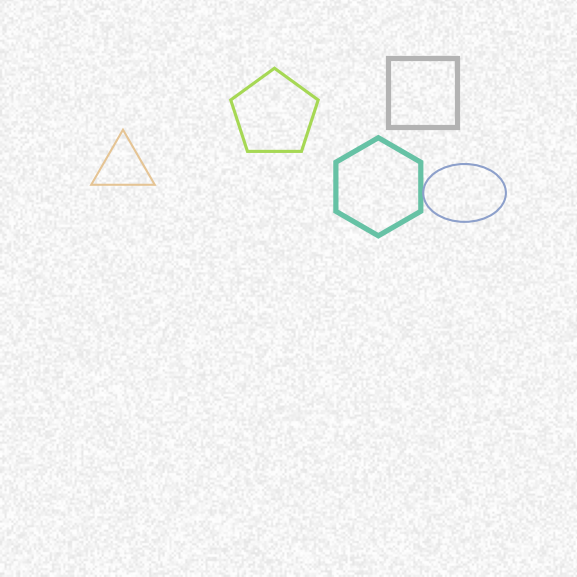[{"shape": "hexagon", "thickness": 2.5, "radius": 0.42, "center": [0.655, 0.676]}, {"shape": "oval", "thickness": 1, "radius": 0.36, "center": [0.804, 0.665]}, {"shape": "pentagon", "thickness": 1.5, "radius": 0.4, "center": [0.475, 0.801]}, {"shape": "triangle", "thickness": 1, "radius": 0.32, "center": [0.213, 0.711]}, {"shape": "square", "thickness": 2.5, "radius": 0.3, "center": [0.732, 0.839]}]